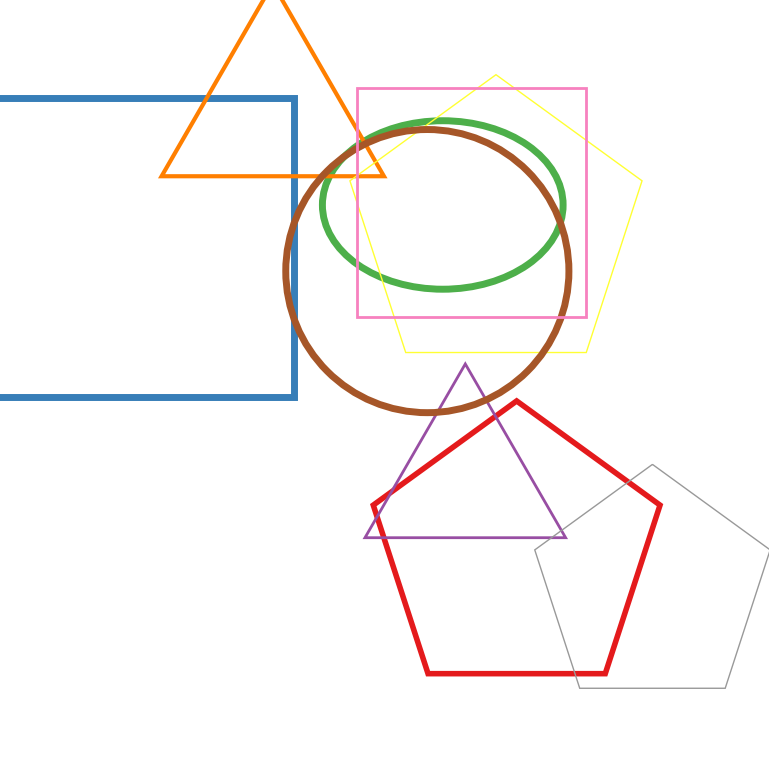[{"shape": "pentagon", "thickness": 2, "radius": 0.98, "center": [0.671, 0.283]}, {"shape": "square", "thickness": 2.5, "radius": 0.97, "center": [0.188, 0.679]}, {"shape": "oval", "thickness": 2.5, "radius": 0.78, "center": [0.575, 0.734]}, {"shape": "triangle", "thickness": 1, "radius": 0.75, "center": [0.604, 0.377]}, {"shape": "triangle", "thickness": 1.5, "radius": 0.83, "center": [0.354, 0.854]}, {"shape": "pentagon", "thickness": 0.5, "radius": 1.0, "center": [0.644, 0.704]}, {"shape": "circle", "thickness": 2.5, "radius": 0.92, "center": [0.555, 0.648]}, {"shape": "square", "thickness": 1, "radius": 0.74, "center": [0.613, 0.737]}, {"shape": "pentagon", "thickness": 0.5, "radius": 0.8, "center": [0.847, 0.236]}]